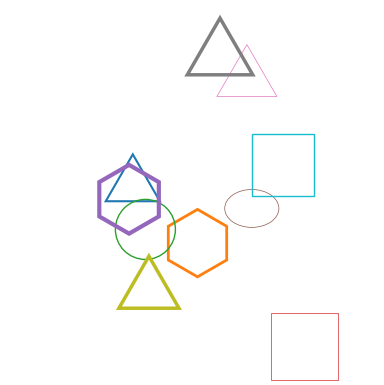[{"shape": "triangle", "thickness": 1.5, "radius": 0.41, "center": [0.345, 0.518]}, {"shape": "hexagon", "thickness": 2, "radius": 0.44, "center": [0.513, 0.369]}, {"shape": "circle", "thickness": 1, "radius": 0.39, "center": [0.378, 0.404]}, {"shape": "square", "thickness": 0.5, "radius": 0.44, "center": [0.791, 0.1]}, {"shape": "hexagon", "thickness": 3, "radius": 0.45, "center": [0.335, 0.482]}, {"shape": "oval", "thickness": 0.5, "radius": 0.35, "center": [0.654, 0.459]}, {"shape": "triangle", "thickness": 0.5, "radius": 0.45, "center": [0.641, 0.794]}, {"shape": "triangle", "thickness": 2.5, "radius": 0.49, "center": [0.571, 0.855]}, {"shape": "triangle", "thickness": 2.5, "radius": 0.45, "center": [0.387, 0.244]}, {"shape": "square", "thickness": 1, "radius": 0.4, "center": [0.736, 0.572]}]